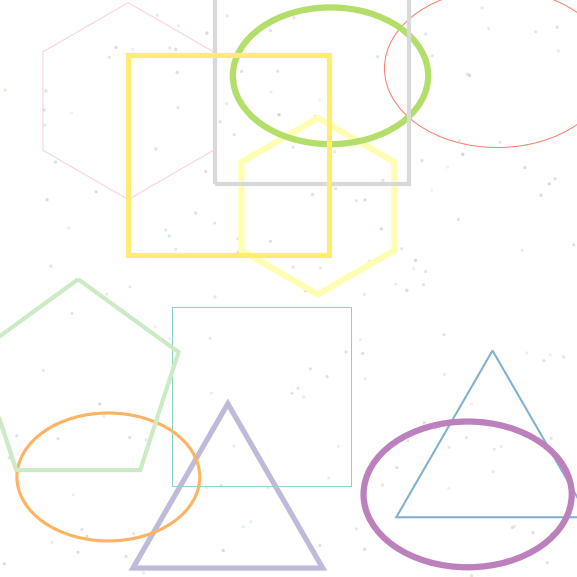[{"shape": "square", "thickness": 0.5, "radius": 0.77, "center": [0.453, 0.313]}, {"shape": "hexagon", "thickness": 3, "radius": 0.76, "center": [0.55, 0.642]}, {"shape": "triangle", "thickness": 2.5, "radius": 0.95, "center": [0.395, 0.11]}, {"shape": "oval", "thickness": 0.5, "radius": 0.98, "center": [0.861, 0.881]}, {"shape": "triangle", "thickness": 1, "radius": 0.96, "center": [0.853, 0.2]}, {"shape": "oval", "thickness": 1.5, "radius": 0.79, "center": [0.188, 0.173]}, {"shape": "oval", "thickness": 3, "radius": 0.85, "center": [0.572, 0.868]}, {"shape": "hexagon", "thickness": 0.5, "radius": 0.85, "center": [0.222, 0.824]}, {"shape": "square", "thickness": 2, "radius": 0.84, "center": [0.54, 0.848]}, {"shape": "oval", "thickness": 3, "radius": 0.9, "center": [0.81, 0.143]}, {"shape": "pentagon", "thickness": 2, "radius": 0.91, "center": [0.135, 0.333]}, {"shape": "square", "thickness": 2.5, "radius": 0.87, "center": [0.396, 0.73]}]